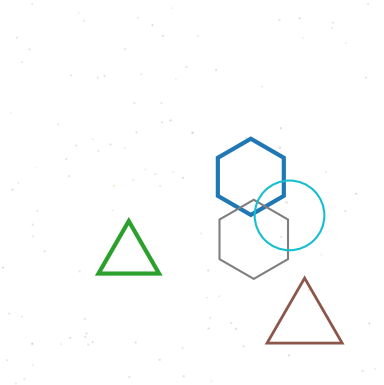[{"shape": "hexagon", "thickness": 3, "radius": 0.49, "center": [0.652, 0.541]}, {"shape": "triangle", "thickness": 3, "radius": 0.45, "center": [0.334, 0.335]}, {"shape": "triangle", "thickness": 2, "radius": 0.56, "center": [0.791, 0.165]}, {"shape": "hexagon", "thickness": 1.5, "radius": 0.51, "center": [0.659, 0.378]}, {"shape": "circle", "thickness": 1.5, "radius": 0.45, "center": [0.752, 0.441]}]